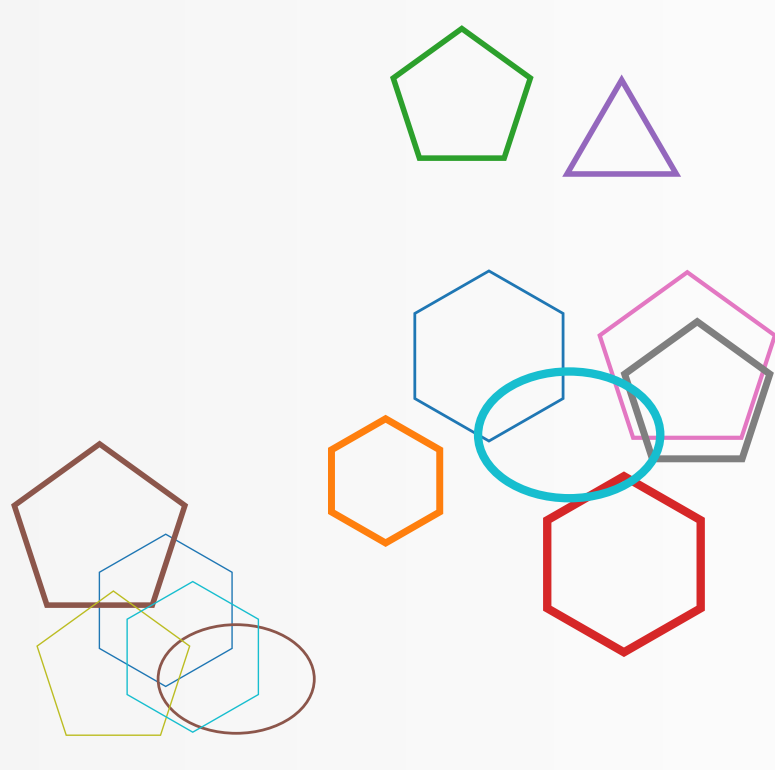[{"shape": "hexagon", "thickness": 0.5, "radius": 0.49, "center": [0.214, 0.207]}, {"shape": "hexagon", "thickness": 1, "radius": 0.55, "center": [0.631, 0.538]}, {"shape": "hexagon", "thickness": 2.5, "radius": 0.4, "center": [0.498, 0.375]}, {"shape": "pentagon", "thickness": 2, "radius": 0.46, "center": [0.596, 0.87]}, {"shape": "hexagon", "thickness": 3, "radius": 0.57, "center": [0.805, 0.267]}, {"shape": "triangle", "thickness": 2, "radius": 0.41, "center": [0.802, 0.815]}, {"shape": "oval", "thickness": 1, "radius": 0.5, "center": [0.305, 0.118]}, {"shape": "pentagon", "thickness": 2, "radius": 0.58, "center": [0.129, 0.308]}, {"shape": "pentagon", "thickness": 1.5, "radius": 0.59, "center": [0.887, 0.528]}, {"shape": "pentagon", "thickness": 2.5, "radius": 0.49, "center": [0.9, 0.484]}, {"shape": "pentagon", "thickness": 0.5, "radius": 0.52, "center": [0.146, 0.129]}, {"shape": "hexagon", "thickness": 0.5, "radius": 0.49, "center": [0.249, 0.147]}, {"shape": "oval", "thickness": 3, "radius": 0.59, "center": [0.734, 0.435]}]